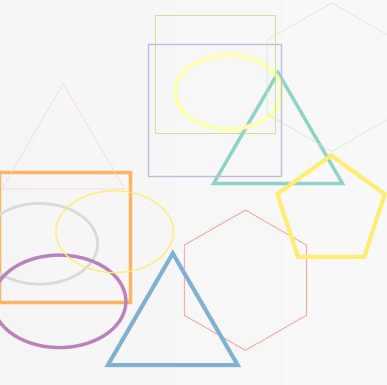[{"shape": "triangle", "thickness": 2.5, "radius": 0.96, "center": [0.718, 0.619]}, {"shape": "oval", "thickness": 3, "radius": 0.69, "center": [0.59, 0.761]}, {"shape": "square", "thickness": 1, "radius": 0.86, "center": [0.553, 0.713]}, {"shape": "hexagon", "thickness": 0.5, "radius": 0.91, "center": [0.633, 0.272]}, {"shape": "triangle", "thickness": 3, "radius": 0.97, "center": [0.446, 0.148]}, {"shape": "square", "thickness": 2.5, "radius": 0.84, "center": [0.166, 0.385]}, {"shape": "square", "thickness": 0.5, "radius": 0.77, "center": [0.555, 0.808]}, {"shape": "triangle", "thickness": 0.5, "radius": 0.91, "center": [0.163, 0.601]}, {"shape": "oval", "thickness": 2, "radius": 0.75, "center": [0.102, 0.367]}, {"shape": "oval", "thickness": 2.5, "radius": 0.86, "center": [0.153, 0.217]}, {"shape": "hexagon", "thickness": 0.5, "radius": 0.96, "center": [0.856, 0.8]}, {"shape": "oval", "thickness": 1, "radius": 0.76, "center": [0.296, 0.398]}, {"shape": "pentagon", "thickness": 3, "radius": 0.73, "center": [0.854, 0.451]}]